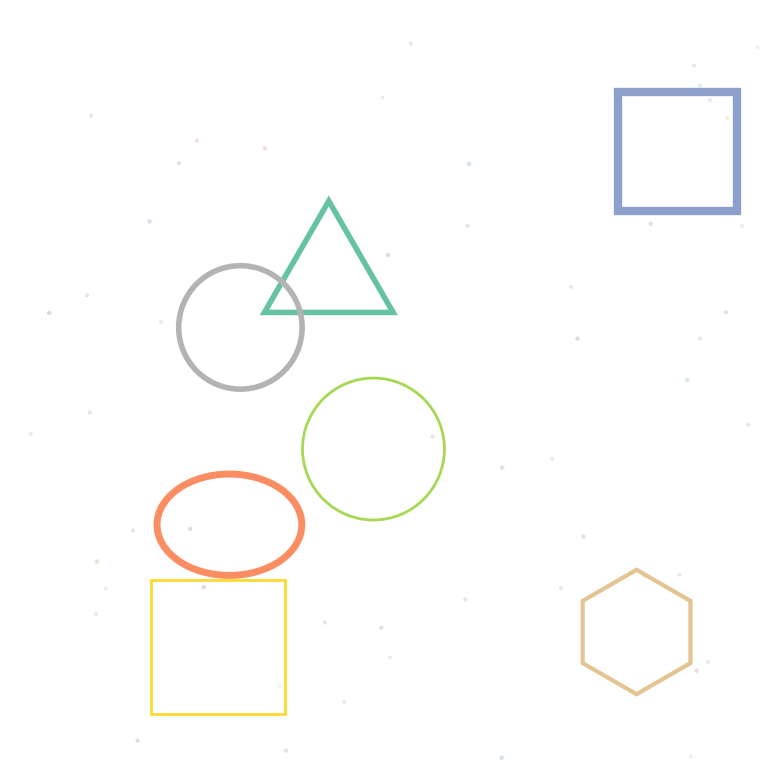[{"shape": "triangle", "thickness": 2, "radius": 0.48, "center": [0.427, 0.642]}, {"shape": "oval", "thickness": 2.5, "radius": 0.47, "center": [0.298, 0.319]}, {"shape": "square", "thickness": 3, "radius": 0.39, "center": [0.879, 0.803]}, {"shape": "circle", "thickness": 1, "radius": 0.46, "center": [0.485, 0.417]}, {"shape": "square", "thickness": 1, "radius": 0.43, "center": [0.283, 0.16]}, {"shape": "hexagon", "thickness": 1.5, "radius": 0.4, "center": [0.827, 0.179]}, {"shape": "circle", "thickness": 2, "radius": 0.4, "center": [0.312, 0.575]}]